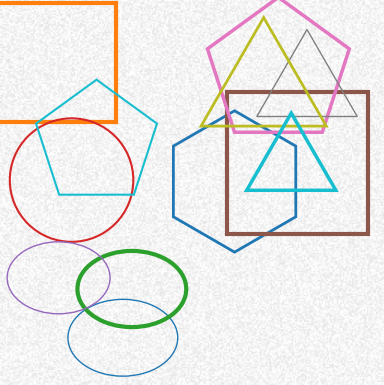[{"shape": "oval", "thickness": 1, "radius": 0.71, "center": [0.319, 0.123]}, {"shape": "hexagon", "thickness": 2, "radius": 0.92, "center": [0.609, 0.529]}, {"shape": "square", "thickness": 3, "radius": 0.77, "center": [0.145, 0.838]}, {"shape": "oval", "thickness": 3, "radius": 0.71, "center": [0.342, 0.249]}, {"shape": "circle", "thickness": 1.5, "radius": 0.8, "center": [0.186, 0.532]}, {"shape": "oval", "thickness": 1, "radius": 0.67, "center": [0.152, 0.278]}, {"shape": "square", "thickness": 3, "radius": 0.92, "center": [0.773, 0.576]}, {"shape": "pentagon", "thickness": 2.5, "radius": 0.97, "center": [0.723, 0.813]}, {"shape": "triangle", "thickness": 1, "radius": 0.75, "center": [0.797, 0.773]}, {"shape": "triangle", "thickness": 2, "radius": 0.94, "center": [0.685, 0.766]}, {"shape": "triangle", "thickness": 2.5, "radius": 0.67, "center": [0.756, 0.573]}, {"shape": "pentagon", "thickness": 1.5, "radius": 0.83, "center": [0.251, 0.628]}]